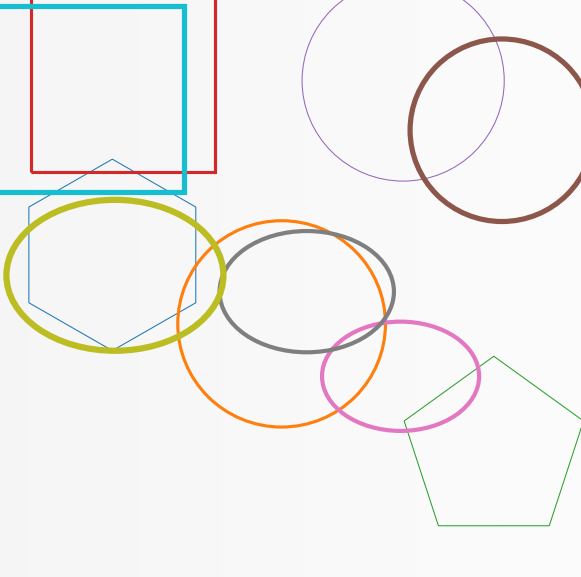[{"shape": "hexagon", "thickness": 0.5, "radius": 0.83, "center": [0.193, 0.558]}, {"shape": "circle", "thickness": 1.5, "radius": 0.89, "center": [0.484, 0.438]}, {"shape": "pentagon", "thickness": 0.5, "radius": 0.81, "center": [0.85, 0.22]}, {"shape": "square", "thickness": 1.5, "radius": 0.79, "center": [0.212, 0.86]}, {"shape": "circle", "thickness": 0.5, "radius": 0.87, "center": [0.694, 0.859]}, {"shape": "circle", "thickness": 2.5, "radius": 0.79, "center": [0.864, 0.774]}, {"shape": "oval", "thickness": 2, "radius": 0.68, "center": [0.689, 0.348]}, {"shape": "oval", "thickness": 2, "radius": 0.75, "center": [0.528, 0.494]}, {"shape": "oval", "thickness": 3, "radius": 0.93, "center": [0.198, 0.522]}, {"shape": "square", "thickness": 2.5, "radius": 0.81, "center": [0.156, 0.828]}]